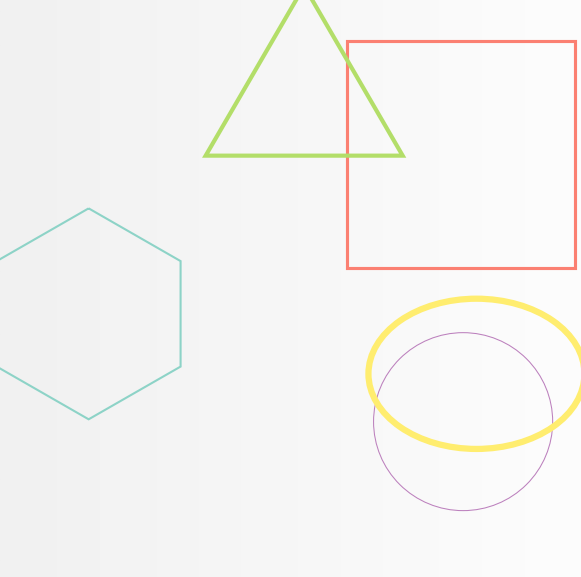[{"shape": "hexagon", "thickness": 1, "radius": 0.91, "center": [0.153, 0.456]}, {"shape": "square", "thickness": 1.5, "radius": 0.98, "center": [0.794, 0.731]}, {"shape": "triangle", "thickness": 2, "radius": 0.98, "center": [0.523, 0.827]}, {"shape": "circle", "thickness": 0.5, "radius": 0.77, "center": [0.797, 0.269]}, {"shape": "oval", "thickness": 3, "radius": 0.93, "center": [0.82, 0.352]}]